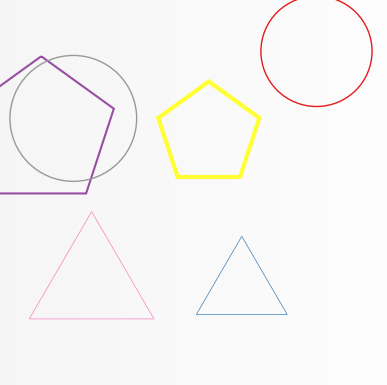[{"shape": "circle", "thickness": 1, "radius": 0.72, "center": [0.817, 0.867]}, {"shape": "triangle", "thickness": 0.5, "radius": 0.68, "center": [0.624, 0.251]}, {"shape": "pentagon", "thickness": 1.5, "radius": 0.98, "center": [0.106, 0.657]}, {"shape": "pentagon", "thickness": 3, "radius": 0.69, "center": [0.539, 0.651]}, {"shape": "triangle", "thickness": 0.5, "radius": 0.93, "center": [0.237, 0.265]}, {"shape": "circle", "thickness": 1, "radius": 0.82, "center": [0.189, 0.693]}]